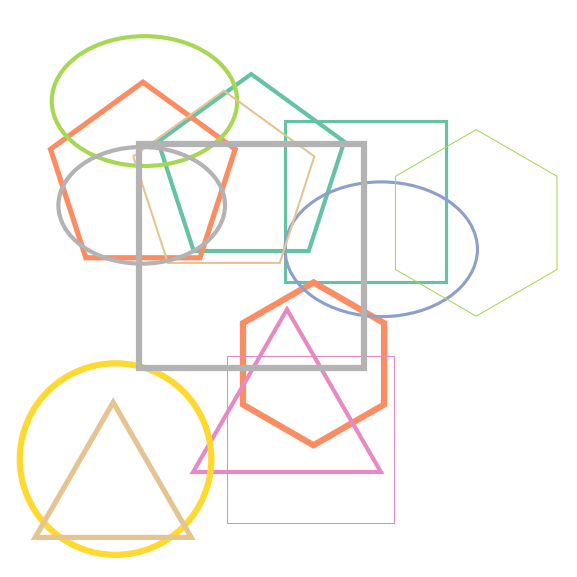[{"shape": "pentagon", "thickness": 2, "radius": 0.85, "center": [0.435, 0.701]}, {"shape": "square", "thickness": 1.5, "radius": 0.7, "center": [0.633, 0.65]}, {"shape": "pentagon", "thickness": 2.5, "radius": 0.84, "center": [0.247, 0.689]}, {"shape": "hexagon", "thickness": 3, "radius": 0.71, "center": [0.543, 0.369]}, {"shape": "oval", "thickness": 1.5, "radius": 0.83, "center": [0.66, 0.568]}, {"shape": "triangle", "thickness": 2, "radius": 0.94, "center": [0.497, 0.276]}, {"shape": "square", "thickness": 0.5, "radius": 0.72, "center": [0.538, 0.238]}, {"shape": "oval", "thickness": 2, "radius": 0.8, "center": [0.25, 0.824]}, {"shape": "hexagon", "thickness": 0.5, "radius": 0.81, "center": [0.825, 0.613]}, {"shape": "circle", "thickness": 3, "radius": 0.83, "center": [0.2, 0.204]}, {"shape": "triangle", "thickness": 2.5, "radius": 0.78, "center": [0.196, 0.147]}, {"shape": "pentagon", "thickness": 1, "radius": 0.82, "center": [0.388, 0.677]}, {"shape": "oval", "thickness": 2, "radius": 0.72, "center": [0.245, 0.644]}, {"shape": "square", "thickness": 3, "radius": 0.97, "center": [0.436, 0.556]}]